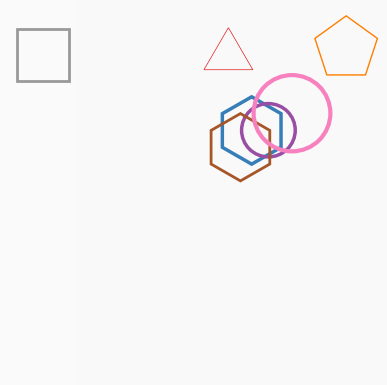[{"shape": "triangle", "thickness": 0.5, "radius": 0.36, "center": [0.589, 0.855]}, {"shape": "hexagon", "thickness": 2.5, "radius": 0.44, "center": [0.65, 0.661]}, {"shape": "circle", "thickness": 2.5, "radius": 0.35, "center": [0.693, 0.662]}, {"shape": "pentagon", "thickness": 1, "radius": 0.42, "center": [0.893, 0.874]}, {"shape": "hexagon", "thickness": 2, "radius": 0.44, "center": [0.62, 0.618]}, {"shape": "circle", "thickness": 3, "radius": 0.5, "center": [0.754, 0.706]}, {"shape": "square", "thickness": 2, "radius": 0.34, "center": [0.112, 0.857]}]